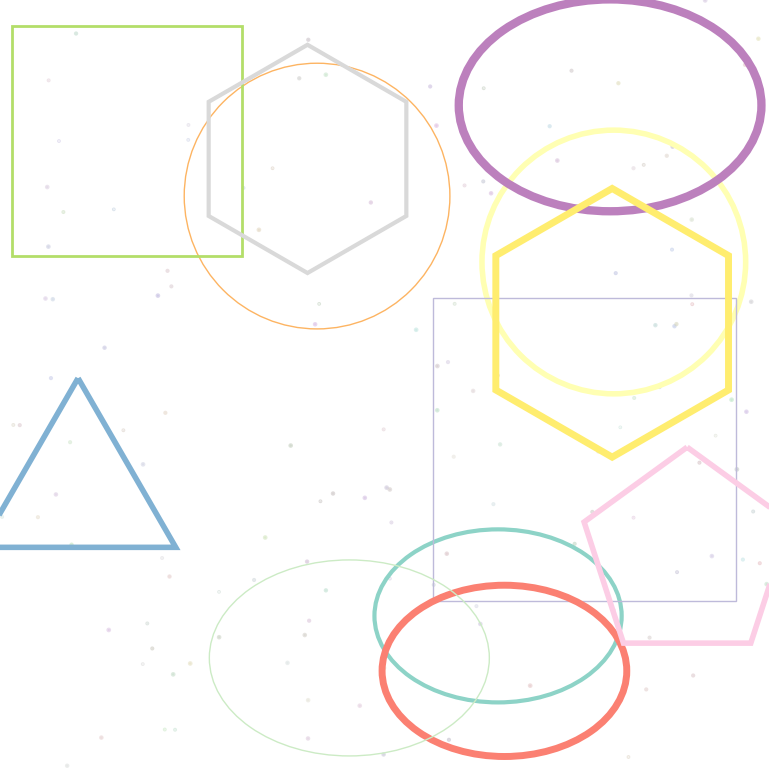[{"shape": "oval", "thickness": 1.5, "radius": 0.8, "center": [0.647, 0.2]}, {"shape": "circle", "thickness": 2, "radius": 0.86, "center": [0.797, 0.66]}, {"shape": "square", "thickness": 0.5, "radius": 0.98, "center": [0.759, 0.416]}, {"shape": "oval", "thickness": 2.5, "radius": 0.79, "center": [0.655, 0.129]}, {"shape": "triangle", "thickness": 2, "radius": 0.73, "center": [0.101, 0.362]}, {"shape": "circle", "thickness": 0.5, "radius": 0.86, "center": [0.412, 0.745]}, {"shape": "square", "thickness": 1, "radius": 0.75, "center": [0.165, 0.817]}, {"shape": "pentagon", "thickness": 2, "radius": 0.7, "center": [0.892, 0.279]}, {"shape": "hexagon", "thickness": 1.5, "radius": 0.74, "center": [0.399, 0.794]}, {"shape": "oval", "thickness": 3, "radius": 0.98, "center": [0.792, 0.863]}, {"shape": "oval", "thickness": 0.5, "radius": 0.91, "center": [0.454, 0.146]}, {"shape": "hexagon", "thickness": 2.5, "radius": 0.87, "center": [0.795, 0.581]}]